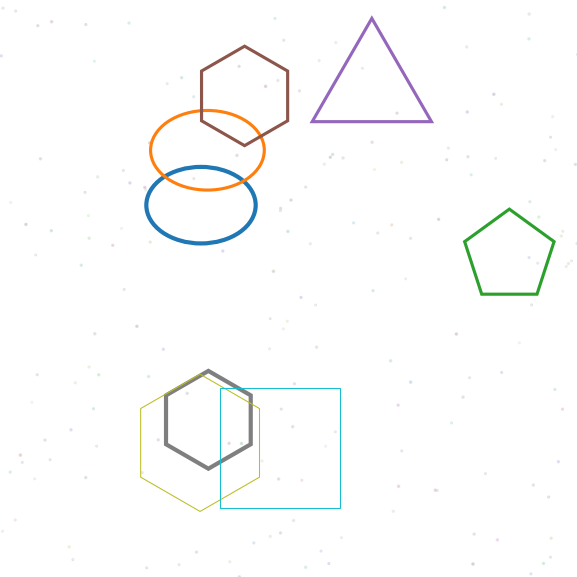[{"shape": "oval", "thickness": 2, "radius": 0.47, "center": [0.348, 0.644]}, {"shape": "oval", "thickness": 1.5, "radius": 0.49, "center": [0.359, 0.739]}, {"shape": "pentagon", "thickness": 1.5, "radius": 0.41, "center": [0.882, 0.556]}, {"shape": "triangle", "thickness": 1.5, "radius": 0.6, "center": [0.644, 0.848]}, {"shape": "hexagon", "thickness": 1.5, "radius": 0.43, "center": [0.424, 0.833]}, {"shape": "hexagon", "thickness": 2, "radius": 0.42, "center": [0.361, 0.272]}, {"shape": "hexagon", "thickness": 0.5, "radius": 0.59, "center": [0.346, 0.232]}, {"shape": "square", "thickness": 0.5, "radius": 0.52, "center": [0.484, 0.223]}]